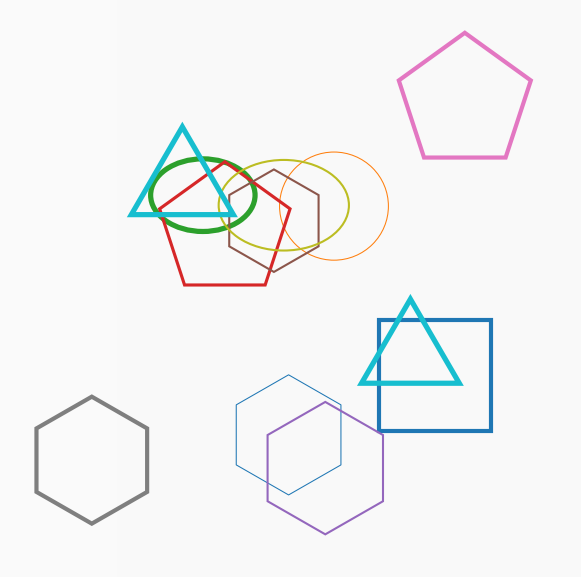[{"shape": "square", "thickness": 2, "radius": 0.48, "center": [0.749, 0.349]}, {"shape": "hexagon", "thickness": 0.5, "radius": 0.52, "center": [0.496, 0.246]}, {"shape": "circle", "thickness": 0.5, "radius": 0.47, "center": [0.575, 0.642]}, {"shape": "oval", "thickness": 2.5, "radius": 0.45, "center": [0.349, 0.661]}, {"shape": "pentagon", "thickness": 1.5, "radius": 0.59, "center": [0.387, 0.601]}, {"shape": "hexagon", "thickness": 1, "radius": 0.57, "center": [0.56, 0.189]}, {"shape": "hexagon", "thickness": 1, "radius": 0.44, "center": [0.471, 0.617]}, {"shape": "pentagon", "thickness": 2, "radius": 0.6, "center": [0.8, 0.823]}, {"shape": "hexagon", "thickness": 2, "radius": 0.55, "center": [0.158, 0.202]}, {"shape": "oval", "thickness": 1, "radius": 0.56, "center": [0.488, 0.644]}, {"shape": "triangle", "thickness": 2.5, "radius": 0.49, "center": [0.706, 0.384]}, {"shape": "triangle", "thickness": 2.5, "radius": 0.51, "center": [0.314, 0.678]}]